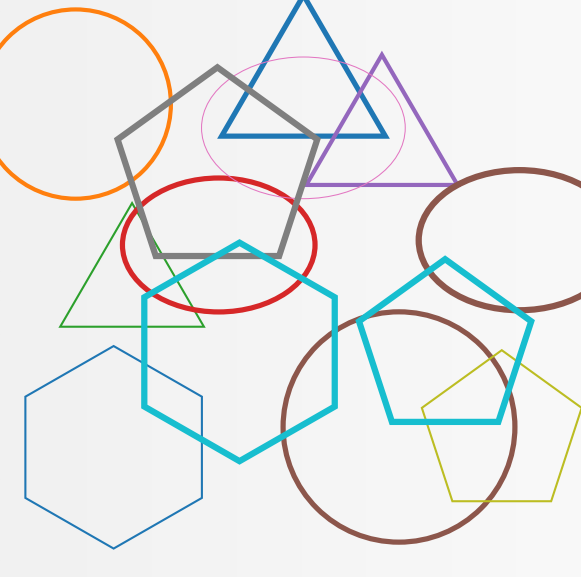[{"shape": "triangle", "thickness": 2.5, "radius": 0.81, "center": [0.522, 0.845]}, {"shape": "hexagon", "thickness": 1, "radius": 0.88, "center": [0.196, 0.225]}, {"shape": "circle", "thickness": 2, "radius": 0.82, "center": [0.13, 0.819]}, {"shape": "triangle", "thickness": 1, "radius": 0.71, "center": [0.227, 0.505]}, {"shape": "oval", "thickness": 2.5, "radius": 0.83, "center": [0.376, 0.575]}, {"shape": "triangle", "thickness": 2, "radius": 0.75, "center": [0.657, 0.754]}, {"shape": "oval", "thickness": 3, "radius": 0.87, "center": [0.894, 0.583]}, {"shape": "circle", "thickness": 2.5, "radius": 1.0, "center": [0.686, 0.26]}, {"shape": "oval", "thickness": 0.5, "radius": 0.88, "center": [0.522, 0.778]}, {"shape": "pentagon", "thickness": 3, "radius": 0.9, "center": [0.374, 0.702]}, {"shape": "pentagon", "thickness": 1, "radius": 0.72, "center": [0.863, 0.248]}, {"shape": "pentagon", "thickness": 3, "radius": 0.78, "center": [0.766, 0.395]}, {"shape": "hexagon", "thickness": 3, "radius": 0.95, "center": [0.412, 0.39]}]